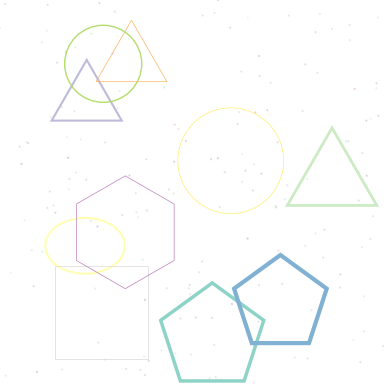[{"shape": "pentagon", "thickness": 2.5, "radius": 0.7, "center": [0.551, 0.124]}, {"shape": "oval", "thickness": 1.5, "radius": 0.52, "center": [0.221, 0.362]}, {"shape": "triangle", "thickness": 1.5, "radius": 0.53, "center": [0.225, 0.739]}, {"shape": "pentagon", "thickness": 3, "radius": 0.63, "center": [0.728, 0.211]}, {"shape": "triangle", "thickness": 0.5, "radius": 0.53, "center": [0.342, 0.841]}, {"shape": "circle", "thickness": 1, "radius": 0.5, "center": [0.268, 0.834]}, {"shape": "square", "thickness": 0.5, "radius": 0.61, "center": [0.264, 0.188]}, {"shape": "hexagon", "thickness": 0.5, "radius": 0.73, "center": [0.325, 0.397]}, {"shape": "triangle", "thickness": 2, "radius": 0.67, "center": [0.862, 0.534]}, {"shape": "circle", "thickness": 0.5, "radius": 0.69, "center": [0.599, 0.582]}]